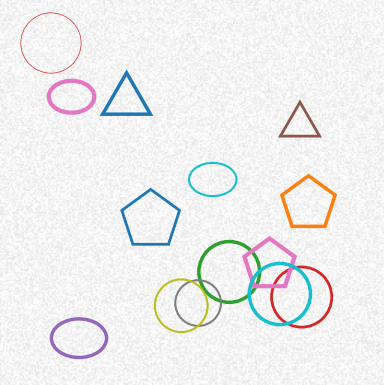[{"shape": "triangle", "thickness": 2.5, "radius": 0.36, "center": [0.329, 0.739]}, {"shape": "pentagon", "thickness": 2, "radius": 0.39, "center": [0.391, 0.429]}, {"shape": "pentagon", "thickness": 2.5, "radius": 0.36, "center": [0.801, 0.471]}, {"shape": "circle", "thickness": 2.5, "radius": 0.39, "center": [0.595, 0.294]}, {"shape": "circle", "thickness": 2, "radius": 0.39, "center": [0.783, 0.228]}, {"shape": "circle", "thickness": 0.5, "radius": 0.39, "center": [0.132, 0.888]}, {"shape": "oval", "thickness": 2.5, "radius": 0.36, "center": [0.205, 0.122]}, {"shape": "triangle", "thickness": 2, "radius": 0.29, "center": [0.779, 0.676]}, {"shape": "oval", "thickness": 3, "radius": 0.3, "center": [0.186, 0.749]}, {"shape": "pentagon", "thickness": 3, "radius": 0.34, "center": [0.7, 0.312]}, {"shape": "circle", "thickness": 1.5, "radius": 0.3, "center": [0.515, 0.213]}, {"shape": "circle", "thickness": 1.5, "radius": 0.34, "center": [0.471, 0.206]}, {"shape": "circle", "thickness": 2.5, "radius": 0.4, "center": [0.727, 0.236]}, {"shape": "oval", "thickness": 1.5, "radius": 0.31, "center": [0.553, 0.534]}]